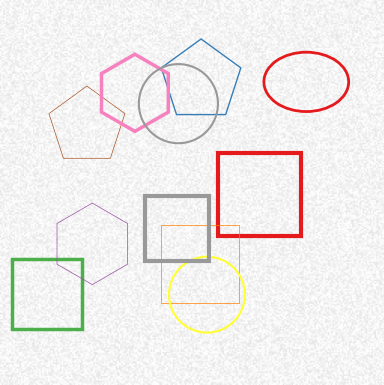[{"shape": "square", "thickness": 3, "radius": 0.54, "center": [0.673, 0.496]}, {"shape": "oval", "thickness": 2, "radius": 0.55, "center": [0.796, 0.787]}, {"shape": "pentagon", "thickness": 1, "radius": 0.54, "center": [0.522, 0.79]}, {"shape": "square", "thickness": 2.5, "radius": 0.45, "center": [0.123, 0.236]}, {"shape": "hexagon", "thickness": 0.5, "radius": 0.53, "center": [0.24, 0.367]}, {"shape": "square", "thickness": 0.5, "radius": 0.51, "center": [0.519, 0.314]}, {"shape": "circle", "thickness": 1.5, "radius": 0.49, "center": [0.538, 0.235]}, {"shape": "pentagon", "thickness": 0.5, "radius": 0.52, "center": [0.226, 0.673]}, {"shape": "hexagon", "thickness": 2.5, "radius": 0.5, "center": [0.35, 0.759]}, {"shape": "square", "thickness": 3, "radius": 0.42, "center": [0.46, 0.406]}, {"shape": "circle", "thickness": 1.5, "radius": 0.51, "center": [0.463, 0.731]}]